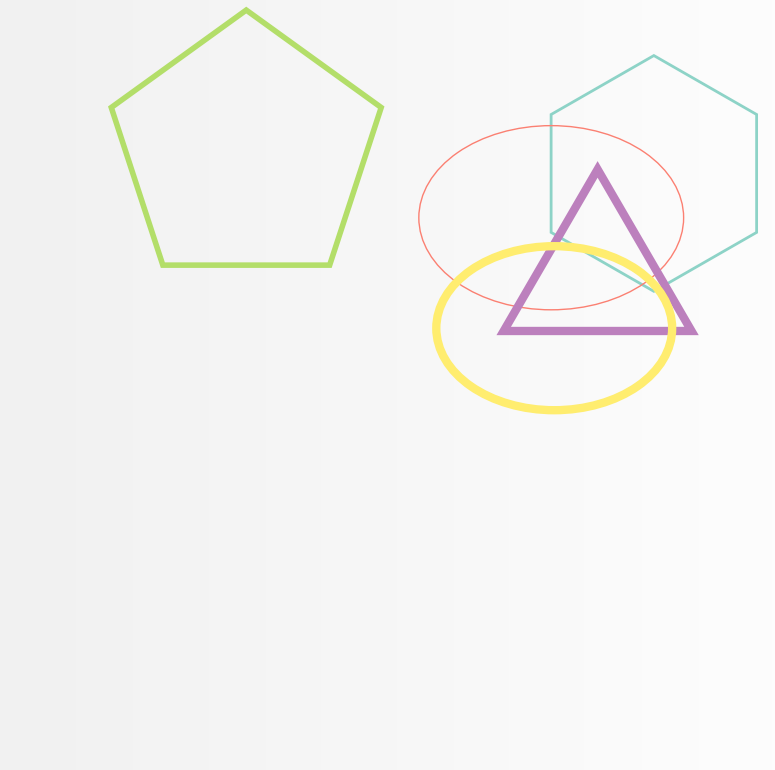[{"shape": "hexagon", "thickness": 1, "radius": 0.77, "center": [0.844, 0.775]}, {"shape": "oval", "thickness": 0.5, "radius": 0.85, "center": [0.711, 0.717]}, {"shape": "pentagon", "thickness": 2, "radius": 0.92, "center": [0.318, 0.804]}, {"shape": "triangle", "thickness": 3, "radius": 0.7, "center": [0.771, 0.64]}, {"shape": "oval", "thickness": 3, "radius": 0.76, "center": [0.715, 0.574]}]